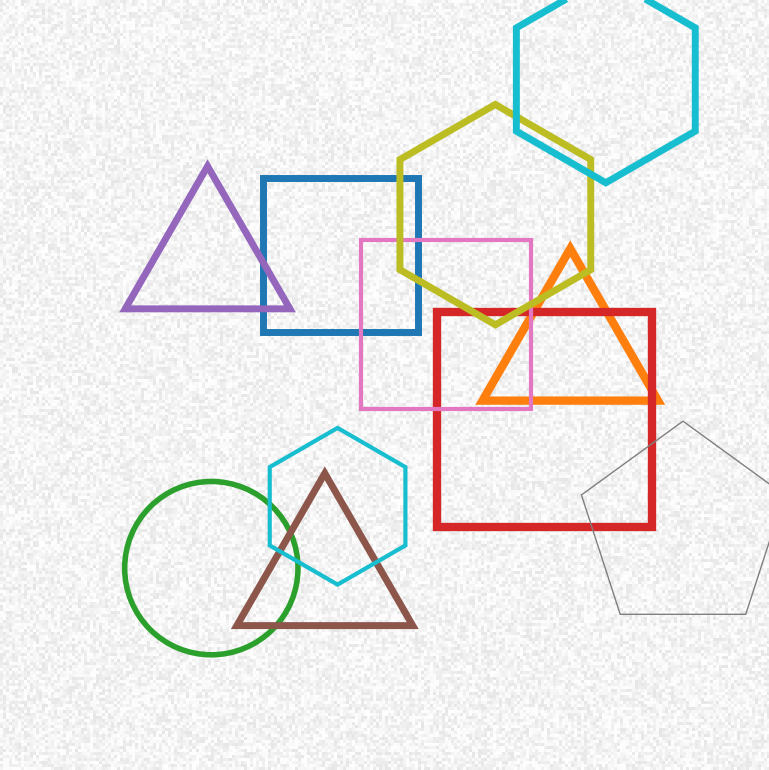[{"shape": "square", "thickness": 2.5, "radius": 0.5, "center": [0.442, 0.668]}, {"shape": "triangle", "thickness": 3, "radius": 0.66, "center": [0.741, 0.546]}, {"shape": "circle", "thickness": 2, "radius": 0.56, "center": [0.274, 0.262]}, {"shape": "square", "thickness": 3, "radius": 0.7, "center": [0.707, 0.455]}, {"shape": "triangle", "thickness": 2.5, "radius": 0.62, "center": [0.27, 0.661]}, {"shape": "triangle", "thickness": 2.5, "radius": 0.66, "center": [0.422, 0.253]}, {"shape": "square", "thickness": 1.5, "radius": 0.55, "center": [0.579, 0.578]}, {"shape": "pentagon", "thickness": 0.5, "radius": 0.69, "center": [0.887, 0.314]}, {"shape": "hexagon", "thickness": 2.5, "radius": 0.72, "center": [0.643, 0.721]}, {"shape": "hexagon", "thickness": 2.5, "radius": 0.67, "center": [0.787, 0.897]}, {"shape": "hexagon", "thickness": 1.5, "radius": 0.51, "center": [0.438, 0.343]}]